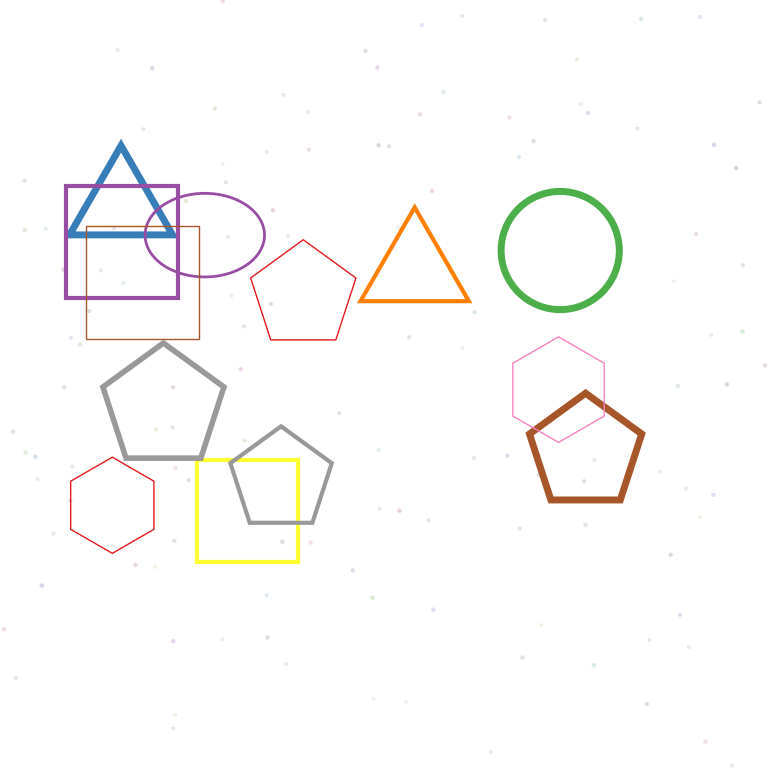[{"shape": "pentagon", "thickness": 0.5, "radius": 0.36, "center": [0.394, 0.617]}, {"shape": "hexagon", "thickness": 0.5, "radius": 0.31, "center": [0.146, 0.344]}, {"shape": "triangle", "thickness": 2.5, "radius": 0.39, "center": [0.157, 0.734]}, {"shape": "circle", "thickness": 2.5, "radius": 0.38, "center": [0.728, 0.675]}, {"shape": "oval", "thickness": 1, "radius": 0.39, "center": [0.266, 0.695]}, {"shape": "square", "thickness": 1.5, "radius": 0.36, "center": [0.158, 0.686]}, {"shape": "triangle", "thickness": 1.5, "radius": 0.41, "center": [0.539, 0.649]}, {"shape": "square", "thickness": 1.5, "radius": 0.33, "center": [0.321, 0.337]}, {"shape": "pentagon", "thickness": 2.5, "radius": 0.38, "center": [0.761, 0.413]}, {"shape": "square", "thickness": 0.5, "radius": 0.37, "center": [0.185, 0.633]}, {"shape": "hexagon", "thickness": 0.5, "radius": 0.34, "center": [0.725, 0.494]}, {"shape": "pentagon", "thickness": 2, "radius": 0.41, "center": [0.212, 0.472]}, {"shape": "pentagon", "thickness": 1.5, "radius": 0.35, "center": [0.365, 0.377]}]